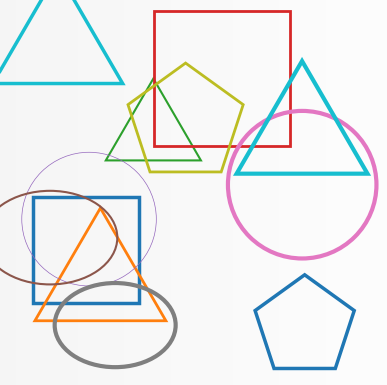[{"shape": "square", "thickness": 2.5, "radius": 0.69, "center": [0.221, 0.351]}, {"shape": "pentagon", "thickness": 2.5, "radius": 0.67, "center": [0.786, 0.152]}, {"shape": "triangle", "thickness": 2, "radius": 0.98, "center": [0.259, 0.264]}, {"shape": "triangle", "thickness": 1.5, "radius": 0.71, "center": [0.396, 0.654]}, {"shape": "square", "thickness": 2, "radius": 0.87, "center": [0.573, 0.797]}, {"shape": "circle", "thickness": 0.5, "radius": 0.87, "center": [0.23, 0.431]}, {"shape": "oval", "thickness": 1.5, "radius": 0.87, "center": [0.129, 0.383]}, {"shape": "circle", "thickness": 3, "radius": 0.96, "center": [0.78, 0.52]}, {"shape": "oval", "thickness": 3, "radius": 0.78, "center": [0.297, 0.156]}, {"shape": "pentagon", "thickness": 2, "radius": 0.78, "center": [0.479, 0.68]}, {"shape": "triangle", "thickness": 3, "radius": 0.98, "center": [0.779, 0.646]}, {"shape": "triangle", "thickness": 2.5, "radius": 0.97, "center": [0.149, 0.88]}]